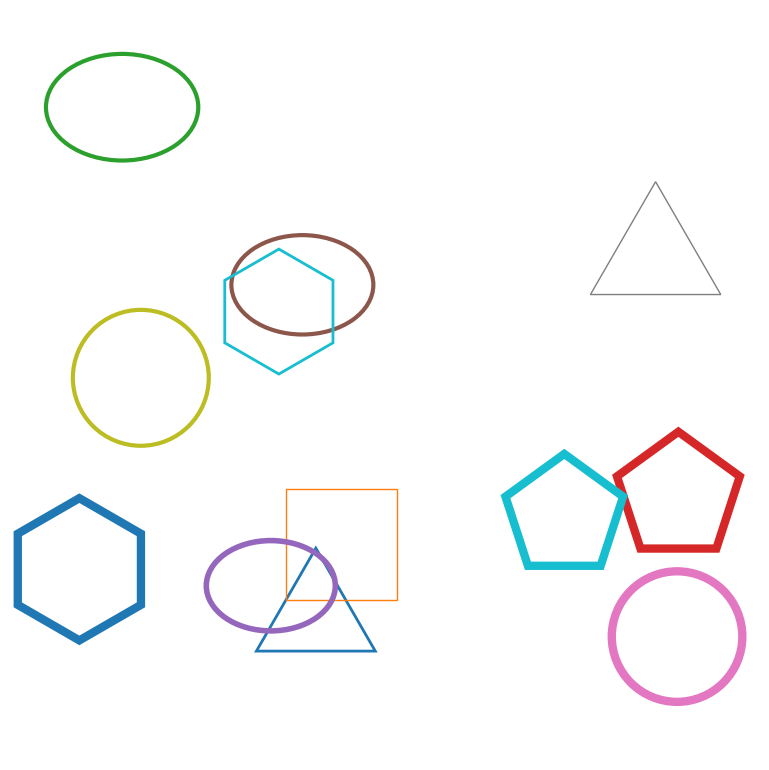[{"shape": "triangle", "thickness": 1, "radius": 0.45, "center": [0.41, 0.199]}, {"shape": "hexagon", "thickness": 3, "radius": 0.46, "center": [0.103, 0.261]}, {"shape": "square", "thickness": 0.5, "radius": 0.36, "center": [0.443, 0.293]}, {"shape": "oval", "thickness": 1.5, "radius": 0.49, "center": [0.159, 0.861]}, {"shape": "pentagon", "thickness": 3, "radius": 0.42, "center": [0.881, 0.355]}, {"shape": "oval", "thickness": 2, "radius": 0.42, "center": [0.352, 0.239]}, {"shape": "oval", "thickness": 1.5, "radius": 0.46, "center": [0.393, 0.63]}, {"shape": "circle", "thickness": 3, "radius": 0.42, "center": [0.879, 0.173]}, {"shape": "triangle", "thickness": 0.5, "radius": 0.49, "center": [0.851, 0.666]}, {"shape": "circle", "thickness": 1.5, "radius": 0.44, "center": [0.183, 0.509]}, {"shape": "pentagon", "thickness": 3, "radius": 0.4, "center": [0.733, 0.33]}, {"shape": "hexagon", "thickness": 1, "radius": 0.41, "center": [0.362, 0.595]}]